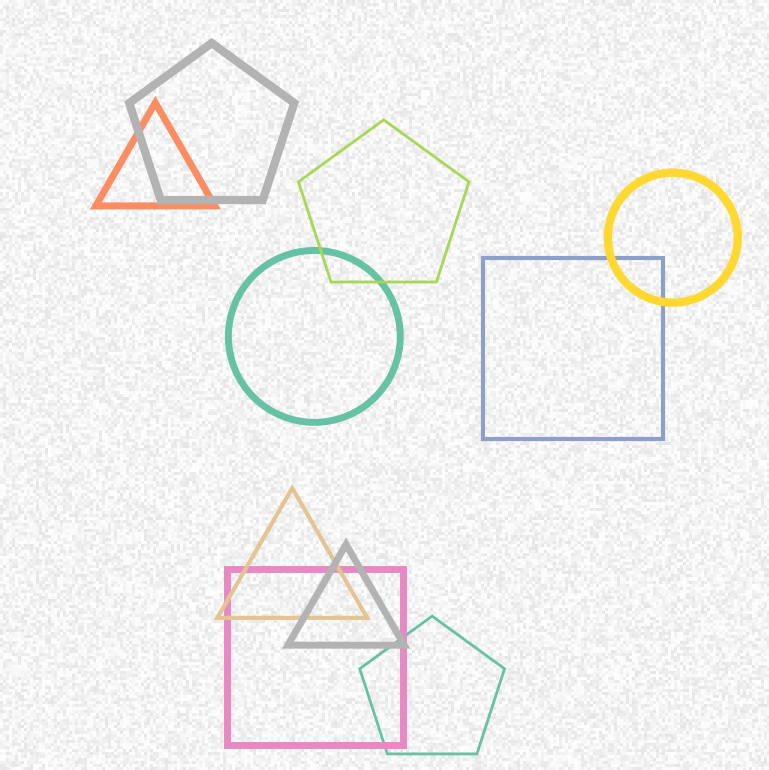[{"shape": "pentagon", "thickness": 1, "radius": 0.49, "center": [0.561, 0.101]}, {"shape": "circle", "thickness": 2.5, "radius": 0.56, "center": [0.408, 0.563]}, {"shape": "triangle", "thickness": 2.5, "radius": 0.45, "center": [0.202, 0.777]}, {"shape": "square", "thickness": 1.5, "radius": 0.59, "center": [0.744, 0.547]}, {"shape": "square", "thickness": 2.5, "radius": 0.57, "center": [0.409, 0.147]}, {"shape": "pentagon", "thickness": 1, "radius": 0.58, "center": [0.498, 0.728]}, {"shape": "circle", "thickness": 3, "radius": 0.42, "center": [0.874, 0.691]}, {"shape": "triangle", "thickness": 1.5, "radius": 0.56, "center": [0.38, 0.254]}, {"shape": "triangle", "thickness": 2.5, "radius": 0.44, "center": [0.449, 0.206]}, {"shape": "pentagon", "thickness": 3, "radius": 0.56, "center": [0.275, 0.831]}]